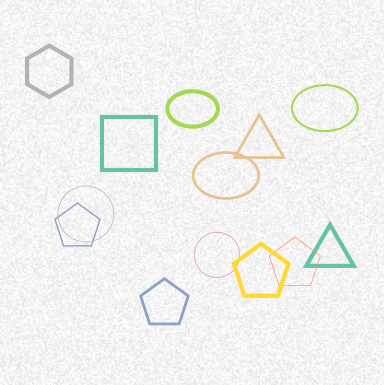[{"shape": "triangle", "thickness": 3, "radius": 0.36, "center": [0.857, 0.345]}, {"shape": "square", "thickness": 3, "radius": 0.35, "center": [0.334, 0.627]}, {"shape": "pentagon", "thickness": 0.5, "radius": 0.35, "center": [0.766, 0.314]}, {"shape": "pentagon", "thickness": 1, "radius": 0.31, "center": [0.201, 0.411]}, {"shape": "pentagon", "thickness": 2, "radius": 0.32, "center": [0.427, 0.211]}, {"shape": "circle", "thickness": 0.5, "radius": 0.29, "center": [0.564, 0.338]}, {"shape": "oval", "thickness": 3, "radius": 0.33, "center": [0.5, 0.717]}, {"shape": "oval", "thickness": 1.5, "radius": 0.43, "center": [0.844, 0.719]}, {"shape": "pentagon", "thickness": 3, "radius": 0.37, "center": [0.678, 0.292]}, {"shape": "oval", "thickness": 2, "radius": 0.43, "center": [0.587, 0.544]}, {"shape": "triangle", "thickness": 2, "radius": 0.37, "center": [0.673, 0.628]}, {"shape": "hexagon", "thickness": 3, "radius": 0.33, "center": [0.128, 0.815]}, {"shape": "circle", "thickness": 0.5, "radius": 0.36, "center": [0.223, 0.444]}]